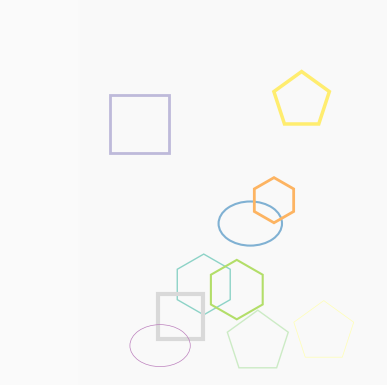[{"shape": "hexagon", "thickness": 1, "radius": 0.39, "center": [0.526, 0.261]}, {"shape": "pentagon", "thickness": 0.5, "radius": 0.41, "center": [0.836, 0.138]}, {"shape": "square", "thickness": 2, "radius": 0.38, "center": [0.361, 0.678]}, {"shape": "oval", "thickness": 1.5, "radius": 0.41, "center": [0.646, 0.419]}, {"shape": "hexagon", "thickness": 2, "radius": 0.29, "center": [0.707, 0.48]}, {"shape": "hexagon", "thickness": 1.5, "radius": 0.39, "center": [0.611, 0.248]}, {"shape": "square", "thickness": 3, "radius": 0.29, "center": [0.465, 0.179]}, {"shape": "oval", "thickness": 0.5, "radius": 0.39, "center": [0.413, 0.102]}, {"shape": "pentagon", "thickness": 1, "radius": 0.41, "center": [0.665, 0.112]}, {"shape": "pentagon", "thickness": 2.5, "radius": 0.38, "center": [0.778, 0.739]}]